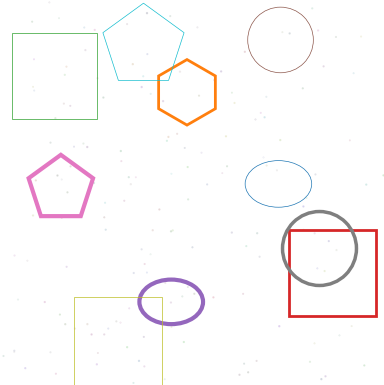[{"shape": "oval", "thickness": 0.5, "radius": 0.43, "center": [0.723, 0.522]}, {"shape": "hexagon", "thickness": 2, "radius": 0.43, "center": [0.486, 0.76]}, {"shape": "square", "thickness": 0.5, "radius": 0.56, "center": [0.141, 0.802]}, {"shape": "square", "thickness": 2, "radius": 0.56, "center": [0.863, 0.291]}, {"shape": "oval", "thickness": 3, "radius": 0.41, "center": [0.445, 0.216]}, {"shape": "circle", "thickness": 0.5, "radius": 0.43, "center": [0.729, 0.896]}, {"shape": "pentagon", "thickness": 3, "radius": 0.44, "center": [0.158, 0.51]}, {"shape": "circle", "thickness": 2.5, "radius": 0.48, "center": [0.83, 0.355]}, {"shape": "square", "thickness": 0.5, "radius": 0.57, "center": [0.306, 0.113]}, {"shape": "pentagon", "thickness": 0.5, "radius": 0.55, "center": [0.373, 0.881]}]